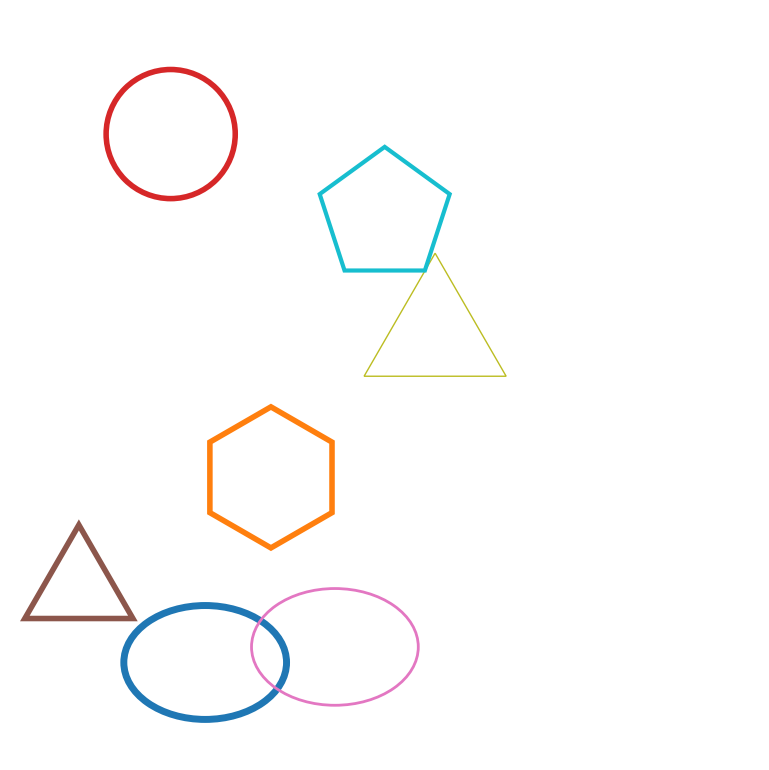[{"shape": "oval", "thickness": 2.5, "radius": 0.53, "center": [0.266, 0.14]}, {"shape": "hexagon", "thickness": 2, "radius": 0.46, "center": [0.352, 0.38]}, {"shape": "circle", "thickness": 2, "radius": 0.42, "center": [0.222, 0.826]}, {"shape": "triangle", "thickness": 2, "radius": 0.41, "center": [0.102, 0.237]}, {"shape": "oval", "thickness": 1, "radius": 0.54, "center": [0.435, 0.16]}, {"shape": "triangle", "thickness": 0.5, "radius": 0.53, "center": [0.565, 0.565]}, {"shape": "pentagon", "thickness": 1.5, "radius": 0.44, "center": [0.5, 0.72]}]